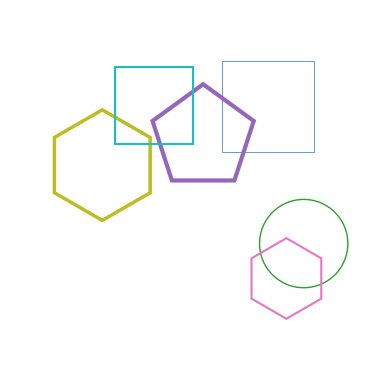[{"shape": "square", "thickness": 0.5, "radius": 0.6, "center": [0.695, 0.723]}, {"shape": "circle", "thickness": 1, "radius": 0.57, "center": [0.789, 0.367]}, {"shape": "pentagon", "thickness": 3, "radius": 0.69, "center": [0.528, 0.643]}, {"shape": "hexagon", "thickness": 1.5, "radius": 0.52, "center": [0.744, 0.277]}, {"shape": "hexagon", "thickness": 2.5, "radius": 0.72, "center": [0.266, 0.571]}, {"shape": "square", "thickness": 1.5, "radius": 0.5, "center": [0.4, 0.726]}]